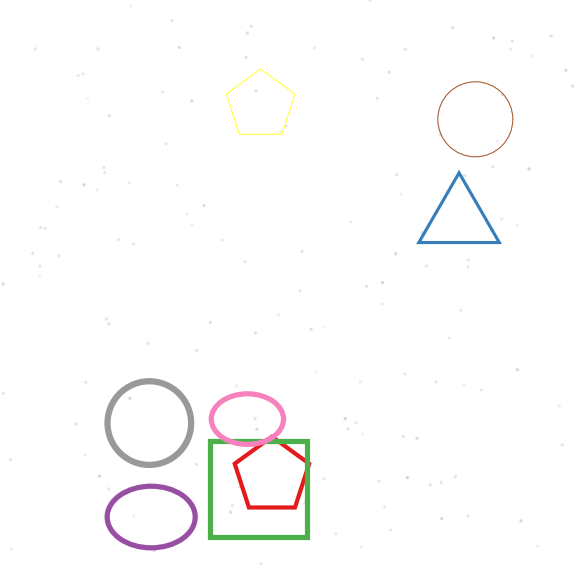[{"shape": "pentagon", "thickness": 2, "radius": 0.34, "center": [0.471, 0.175]}, {"shape": "triangle", "thickness": 1.5, "radius": 0.4, "center": [0.795, 0.619]}, {"shape": "square", "thickness": 2.5, "radius": 0.42, "center": [0.448, 0.152]}, {"shape": "oval", "thickness": 2.5, "radius": 0.38, "center": [0.262, 0.104]}, {"shape": "pentagon", "thickness": 0.5, "radius": 0.31, "center": [0.451, 0.817]}, {"shape": "circle", "thickness": 0.5, "radius": 0.32, "center": [0.823, 0.793]}, {"shape": "oval", "thickness": 2.5, "radius": 0.31, "center": [0.428, 0.273]}, {"shape": "circle", "thickness": 3, "radius": 0.36, "center": [0.259, 0.267]}]